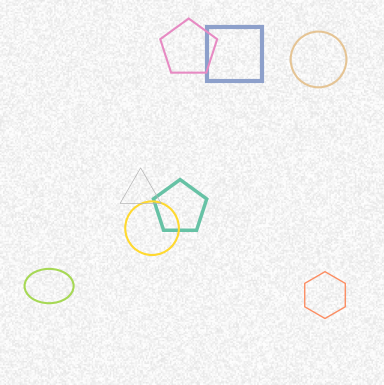[{"shape": "pentagon", "thickness": 2.5, "radius": 0.36, "center": [0.468, 0.461]}, {"shape": "hexagon", "thickness": 1, "radius": 0.3, "center": [0.844, 0.234]}, {"shape": "square", "thickness": 3, "radius": 0.36, "center": [0.61, 0.86]}, {"shape": "pentagon", "thickness": 1.5, "radius": 0.39, "center": [0.49, 0.874]}, {"shape": "oval", "thickness": 1.5, "radius": 0.32, "center": [0.128, 0.257]}, {"shape": "circle", "thickness": 1.5, "radius": 0.35, "center": [0.395, 0.407]}, {"shape": "circle", "thickness": 1.5, "radius": 0.36, "center": [0.827, 0.846]}, {"shape": "triangle", "thickness": 0.5, "radius": 0.31, "center": [0.365, 0.502]}]